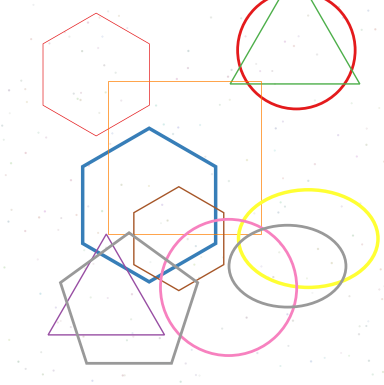[{"shape": "hexagon", "thickness": 0.5, "radius": 0.8, "center": [0.25, 0.806]}, {"shape": "circle", "thickness": 2, "radius": 0.76, "center": [0.77, 0.87]}, {"shape": "hexagon", "thickness": 2.5, "radius": 1.0, "center": [0.387, 0.467]}, {"shape": "triangle", "thickness": 1, "radius": 0.97, "center": [0.766, 0.879]}, {"shape": "triangle", "thickness": 1, "radius": 0.87, "center": [0.276, 0.217]}, {"shape": "square", "thickness": 0.5, "radius": 0.99, "center": [0.479, 0.59]}, {"shape": "oval", "thickness": 2.5, "radius": 0.91, "center": [0.801, 0.38]}, {"shape": "hexagon", "thickness": 1, "radius": 0.67, "center": [0.464, 0.38]}, {"shape": "circle", "thickness": 2, "radius": 0.88, "center": [0.594, 0.253]}, {"shape": "oval", "thickness": 2, "radius": 0.76, "center": [0.747, 0.309]}, {"shape": "pentagon", "thickness": 2, "radius": 0.94, "center": [0.335, 0.208]}]